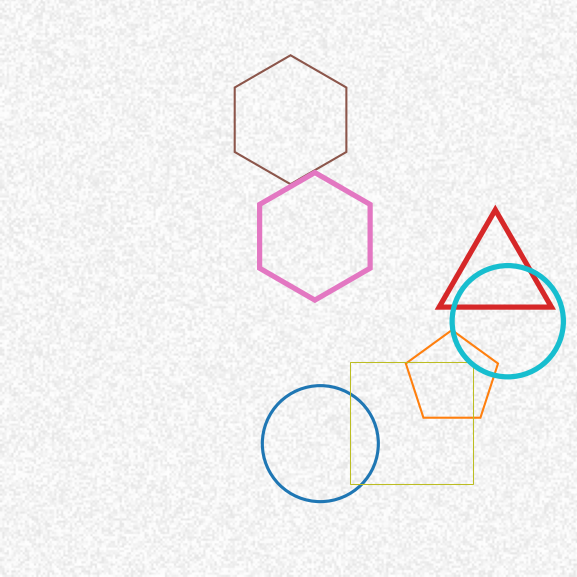[{"shape": "circle", "thickness": 1.5, "radius": 0.5, "center": [0.555, 0.231]}, {"shape": "pentagon", "thickness": 1, "radius": 0.42, "center": [0.783, 0.344]}, {"shape": "triangle", "thickness": 2.5, "radius": 0.56, "center": [0.858, 0.523]}, {"shape": "hexagon", "thickness": 1, "radius": 0.56, "center": [0.503, 0.792]}, {"shape": "hexagon", "thickness": 2.5, "radius": 0.55, "center": [0.545, 0.59]}, {"shape": "square", "thickness": 0.5, "radius": 0.53, "center": [0.713, 0.267]}, {"shape": "circle", "thickness": 2.5, "radius": 0.48, "center": [0.879, 0.443]}]